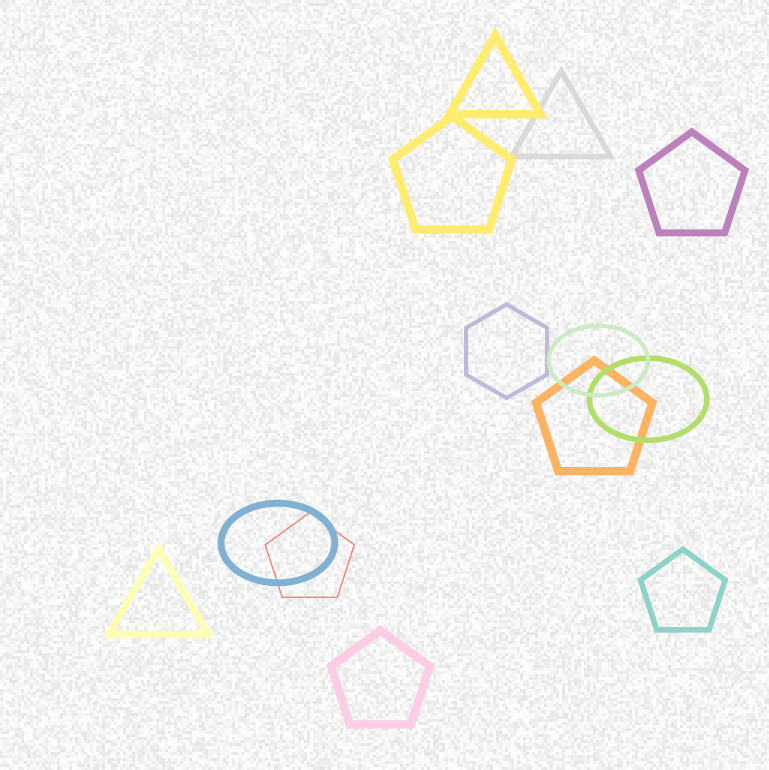[{"shape": "pentagon", "thickness": 2, "radius": 0.29, "center": [0.887, 0.229]}, {"shape": "triangle", "thickness": 2.5, "radius": 0.37, "center": [0.206, 0.214]}, {"shape": "hexagon", "thickness": 1.5, "radius": 0.3, "center": [0.658, 0.544]}, {"shape": "pentagon", "thickness": 0.5, "radius": 0.3, "center": [0.402, 0.274]}, {"shape": "oval", "thickness": 2.5, "radius": 0.37, "center": [0.361, 0.295]}, {"shape": "pentagon", "thickness": 3, "radius": 0.4, "center": [0.772, 0.452]}, {"shape": "oval", "thickness": 2, "radius": 0.38, "center": [0.842, 0.482]}, {"shape": "pentagon", "thickness": 3, "radius": 0.34, "center": [0.494, 0.114]}, {"shape": "triangle", "thickness": 2, "radius": 0.37, "center": [0.729, 0.834]}, {"shape": "pentagon", "thickness": 2.5, "radius": 0.36, "center": [0.899, 0.756]}, {"shape": "oval", "thickness": 1.5, "radius": 0.32, "center": [0.777, 0.532]}, {"shape": "triangle", "thickness": 3, "radius": 0.34, "center": [0.643, 0.886]}, {"shape": "pentagon", "thickness": 3, "radius": 0.41, "center": [0.588, 0.768]}]